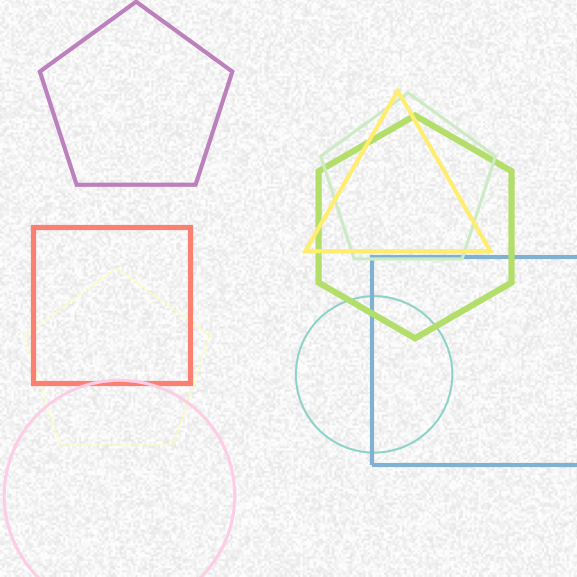[{"shape": "circle", "thickness": 1, "radius": 0.68, "center": [0.648, 0.351]}, {"shape": "pentagon", "thickness": 0.5, "radius": 0.84, "center": [0.202, 0.367]}, {"shape": "square", "thickness": 2.5, "radius": 0.68, "center": [0.193, 0.471]}, {"shape": "square", "thickness": 2, "radius": 0.9, "center": [0.825, 0.374]}, {"shape": "hexagon", "thickness": 3, "radius": 0.96, "center": [0.719, 0.606]}, {"shape": "circle", "thickness": 1.5, "radius": 1.0, "center": [0.207, 0.141]}, {"shape": "pentagon", "thickness": 2, "radius": 0.88, "center": [0.236, 0.821]}, {"shape": "pentagon", "thickness": 1.5, "radius": 0.8, "center": [0.707, 0.679]}, {"shape": "triangle", "thickness": 2, "radius": 0.93, "center": [0.689, 0.657]}]